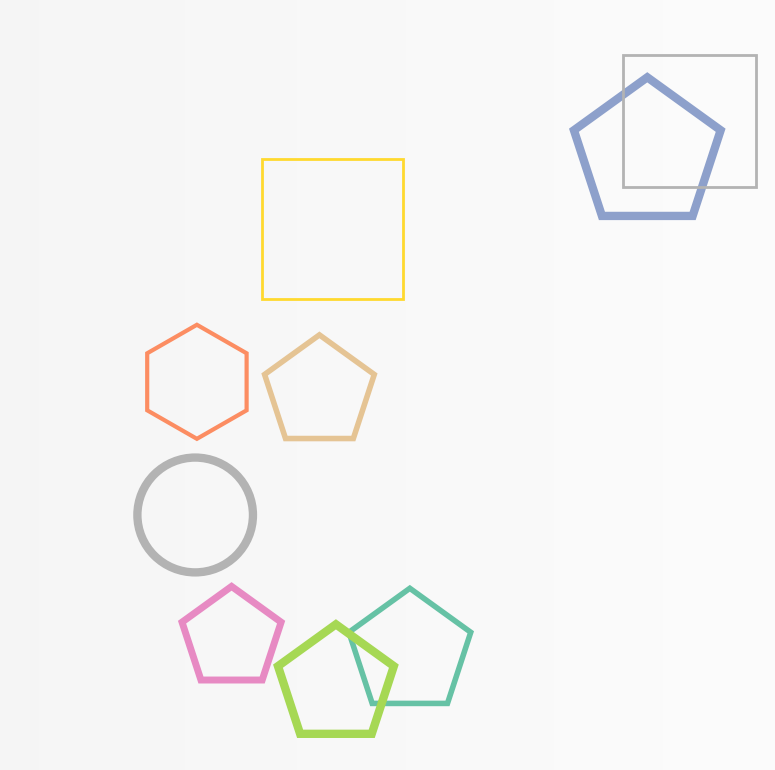[{"shape": "pentagon", "thickness": 2, "radius": 0.41, "center": [0.529, 0.153]}, {"shape": "hexagon", "thickness": 1.5, "radius": 0.37, "center": [0.254, 0.504]}, {"shape": "pentagon", "thickness": 3, "radius": 0.5, "center": [0.835, 0.8]}, {"shape": "pentagon", "thickness": 2.5, "radius": 0.34, "center": [0.299, 0.171]}, {"shape": "pentagon", "thickness": 3, "radius": 0.39, "center": [0.433, 0.111]}, {"shape": "square", "thickness": 1, "radius": 0.46, "center": [0.429, 0.703]}, {"shape": "pentagon", "thickness": 2, "radius": 0.37, "center": [0.412, 0.491]}, {"shape": "circle", "thickness": 3, "radius": 0.37, "center": [0.252, 0.331]}, {"shape": "square", "thickness": 1, "radius": 0.43, "center": [0.89, 0.843]}]